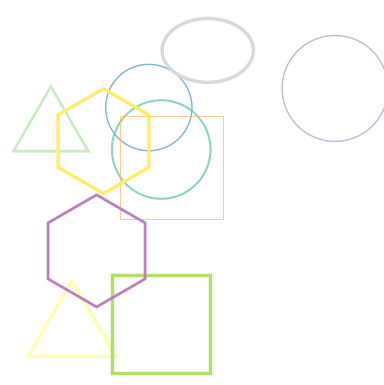[{"shape": "circle", "thickness": 1.5, "radius": 0.64, "center": [0.419, 0.612]}, {"shape": "triangle", "thickness": 2.5, "radius": 0.65, "center": [0.187, 0.14]}, {"shape": "circle", "thickness": 1, "radius": 0.69, "center": [0.87, 0.77]}, {"shape": "circle", "thickness": 1, "radius": 0.56, "center": [0.387, 0.721]}, {"shape": "square", "thickness": 0.5, "radius": 0.67, "center": [0.445, 0.565]}, {"shape": "square", "thickness": 2.5, "radius": 0.64, "center": [0.418, 0.159]}, {"shape": "oval", "thickness": 2.5, "radius": 0.59, "center": [0.54, 0.869]}, {"shape": "hexagon", "thickness": 2, "radius": 0.73, "center": [0.251, 0.348]}, {"shape": "triangle", "thickness": 2, "radius": 0.56, "center": [0.132, 0.663]}, {"shape": "hexagon", "thickness": 2.5, "radius": 0.68, "center": [0.269, 0.633]}]